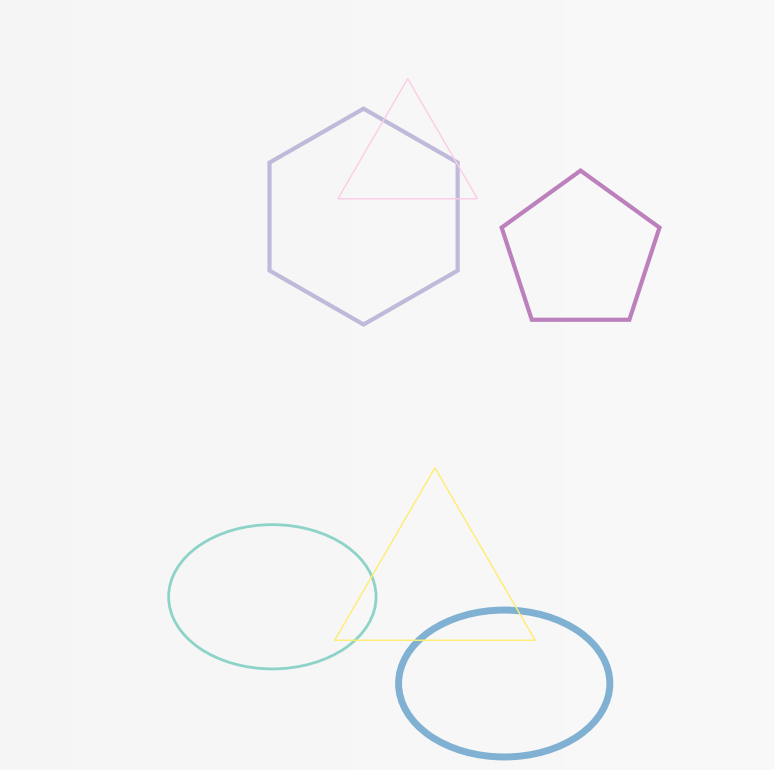[{"shape": "oval", "thickness": 1, "radius": 0.67, "center": [0.351, 0.225]}, {"shape": "hexagon", "thickness": 1.5, "radius": 0.7, "center": [0.469, 0.719]}, {"shape": "oval", "thickness": 2.5, "radius": 0.68, "center": [0.651, 0.112]}, {"shape": "triangle", "thickness": 0.5, "radius": 0.52, "center": [0.526, 0.794]}, {"shape": "pentagon", "thickness": 1.5, "radius": 0.54, "center": [0.749, 0.671]}, {"shape": "triangle", "thickness": 0.5, "radius": 0.75, "center": [0.561, 0.243]}]